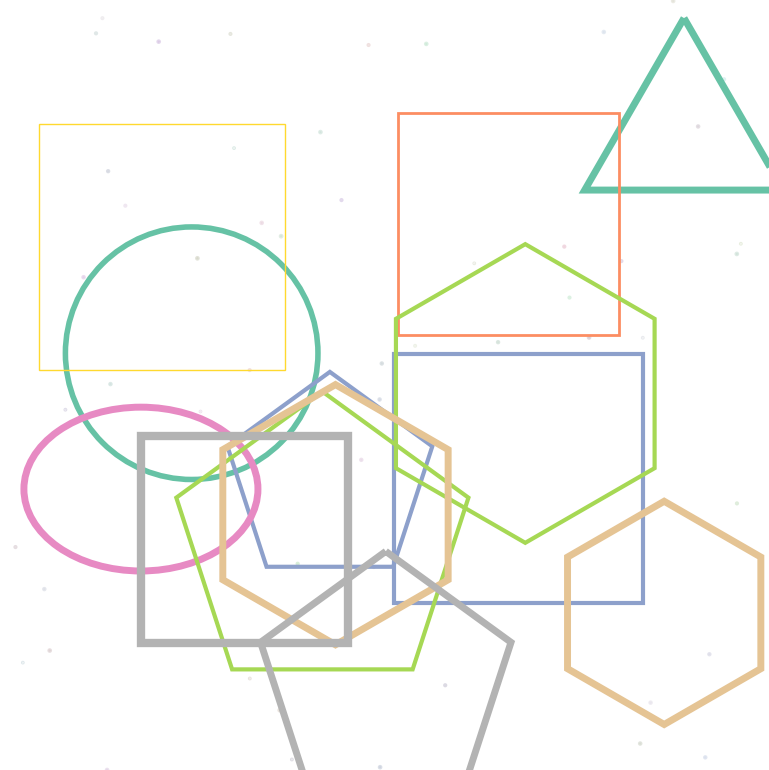[{"shape": "circle", "thickness": 2, "radius": 0.82, "center": [0.249, 0.541]}, {"shape": "triangle", "thickness": 2.5, "radius": 0.74, "center": [0.888, 0.828]}, {"shape": "square", "thickness": 1, "radius": 0.72, "center": [0.66, 0.709]}, {"shape": "square", "thickness": 1.5, "radius": 0.81, "center": [0.673, 0.378]}, {"shape": "pentagon", "thickness": 1.5, "radius": 0.7, "center": [0.428, 0.377]}, {"shape": "oval", "thickness": 2.5, "radius": 0.76, "center": [0.183, 0.365]}, {"shape": "pentagon", "thickness": 1.5, "radius": 1.0, "center": [0.419, 0.292]}, {"shape": "hexagon", "thickness": 1.5, "radius": 0.97, "center": [0.682, 0.489]}, {"shape": "square", "thickness": 0.5, "radius": 0.8, "center": [0.211, 0.679]}, {"shape": "hexagon", "thickness": 2.5, "radius": 0.72, "center": [0.863, 0.204]}, {"shape": "hexagon", "thickness": 2.5, "radius": 0.84, "center": [0.436, 0.332]}, {"shape": "square", "thickness": 3, "radius": 0.67, "center": [0.317, 0.299]}, {"shape": "pentagon", "thickness": 2.5, "radius": 0.86, "center": [0.501, 0.113]}]